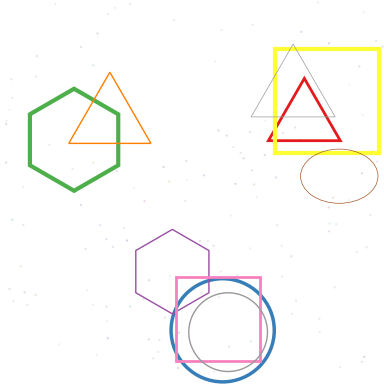[{"shape": "triangle", "thickness": 2, "radius": 0.54, "center": [0.791, 0.688]}, {"shape": "circle", "thickness": 2.5, "radius": 0.67, "center": [0.578, 0.142]}, {"shape": "hexagon", "thickness": 3, "radius": 0.66, "center": [0.192, 0.637]}, {"shape": "hexagon", "thickness": 1, "radius": 0.55, "center": [0.448, 0.294]}, {"shape": "triangle", "thickness": 1, "radius": 0.62, "center": [0.285, 0.689]}, {"shape": "square", "thickness": 3, "radius": 0.67, "center": [0.848, 0.737]}, {"shape": "oval", "thickness": 0.5, "radius": 0.5, "center": [0.881, 0.542]}, {"shape": "square", "thickness": 2, "radius": 0.54, "center": [0.566, 0.172]}, {"shape": "circle", "thickness": 1, "radius": 0.51, "center": [0.593, 0.137]}, {"shape": "triangle", "thickness": 0.5, "radius": 0.63, "center": [0.761, 0.759]}]